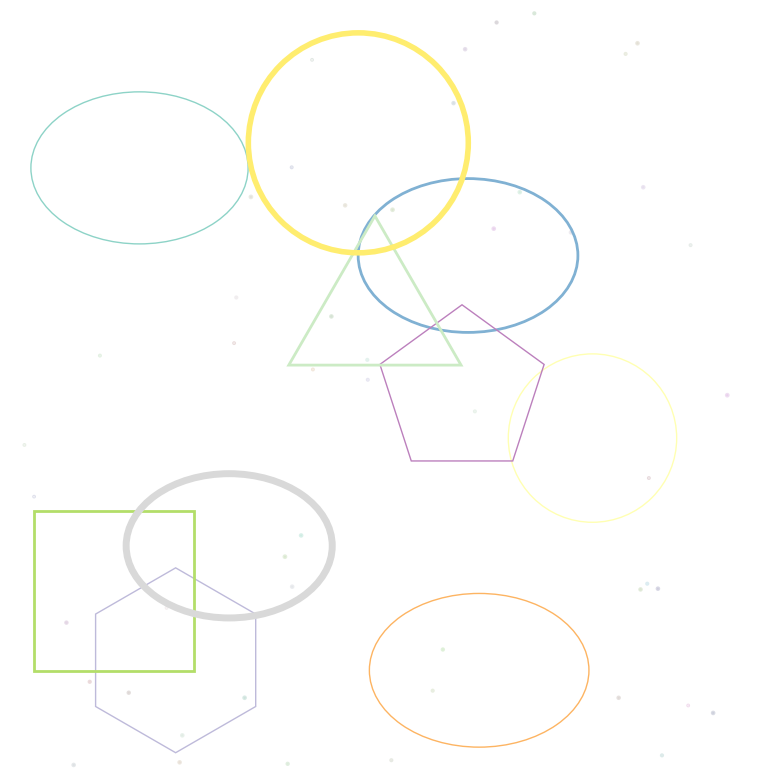[{"shape": "oval", "thickness": 0.5, "radius": 0.71, "center": [0.181, 0.782]}, {"shape": "circle", "thickness": 0.5, "radius": 0.55, "center": [0.769, 0.431]}, {"shape": "hexagon", "thickness": 0.5, "radius": 0.6, "center": [0.228, 0.142]}, {"shape": "oval", "thickness": 1, "radius": 0.71, "center": [0.608, 0.668]}, {"shape": "oval", "thickness": 0.5, "radius": 0.71, "center": [0.622, 0.129]}, {"shape": "square", "thickness": 1, "radius": 0.52, "center": [0.148, 0.232]}, {"shape": "oval", "thickness": 2.5, "radius": 0.67, "center": [0.298, 0.291]}, {"shape": "pentagon", "thickness": 0.5, "radius": 0.56, "center": [0.6, 0.492]}, {"shape": "triangle", "thickness": 1, "radius": 0.65, "center": [0.487, 0.59]}, {"shape": "circle", "thickness": 2, "radius": 0.71, "center": [0.465, 0.815]}]